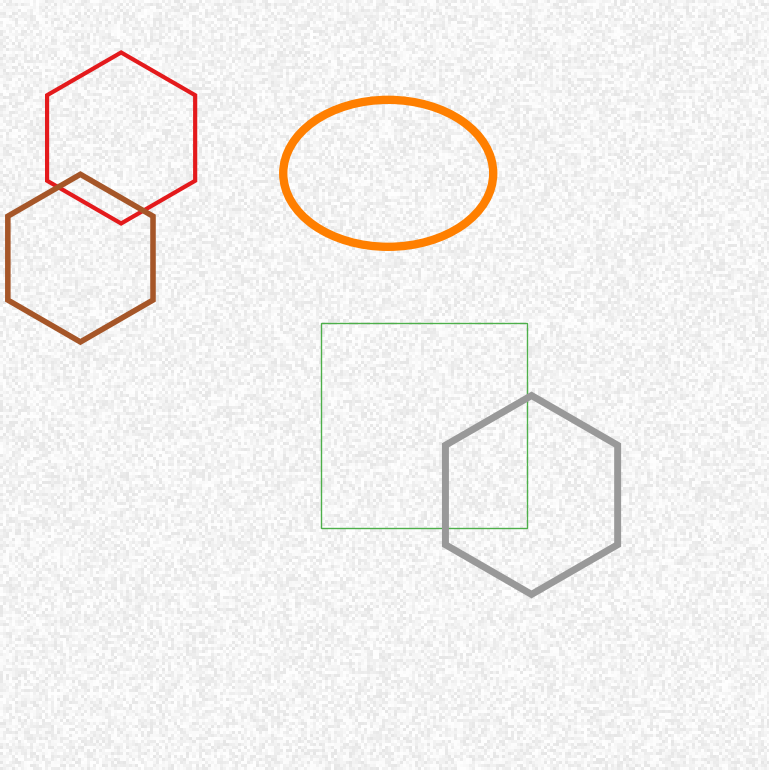[{"shape": "hexagon", "thickness": 1.5, "radius": 0.56, "center": [0.157, 0.821]}, {"shape": "square", "thickness": 0.5, "radius": 0.67, "center": [0.551, 0.447]}, {"shape": "oval", "thickness": 3, "radius": 0.68, "center": [0.504, 0.775]}, {"shape": "hexagon", "thickness": 2, "radius": 0.54, "center": [0.104, 0.665]}, {"shape": "hexagon", "thickness": 2.5, "radius": 0.65, "center": [0.69, 0.357]}]